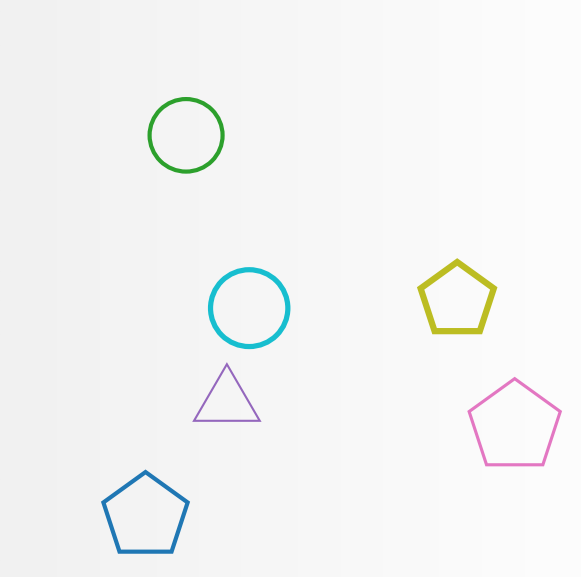[{"shape": "pentagon", "thickness": 2, "radius": 0.38, "center": [0.25, 0.106]}, {"shape": "circle", "thickness": 2, "radius": 0.31, "center": [0.32, 0.765]}, {"shape": "triangle", "thickness": 1, "radius": 0.33, "center": [0.39, 0.303]}, {"shape": "pentagon", "thickness": 1.5, "radius": 0.41, "center": [0.885, 0.261]}, {"shape": "pentagon", "thickness": 3, "radius": 0.33, "center": [0.787, 0.479]}, {"shape": "circle", "thickness": 2.5, "radius": 0.33, "center": [0.429, 0.466]}]